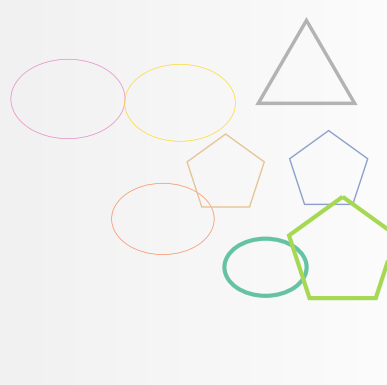[{"shape": "oval", "thickness": 3, "radius": 0.53, "center": [0.685, 0.306]}, {"shape": "oval", "thickness": 0.5, "radius": 0.66, "center": [0.42, 0.431]}, {"shape": "pentagon", "thickness": 1, "radius": 0.53, "center": [0.848, 0.555]}, {"shape": "oval", "thickness": 0.5, "radius": 0.74, "center": [0.175, 0.743]}, {"shape": "pentagon", "thickness": 3, "radius": 0.73, "center": [0.884, 0.343]}, {"shape": "oval", "thickness": 0.5, "radius": 0.71, "center": [0.465, 0.733]}, {"shape": "pentagon", "thickness": 1, "radius": 0.52, "center": [0.582, 0.547]}, {"shape": "triangle", "thickness": 2.5, "radius": 0.72, "center": [0.791, 0.803]}]